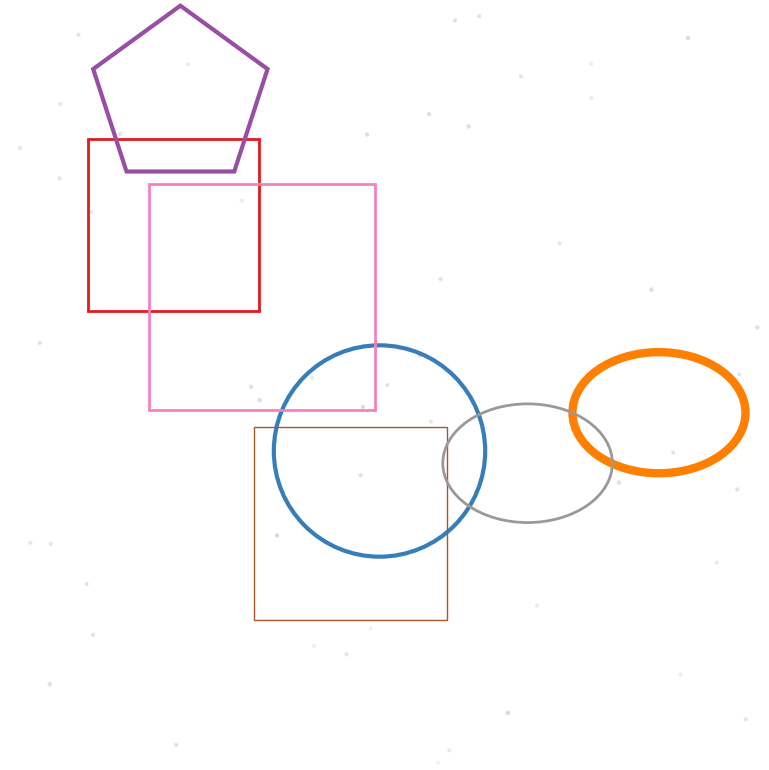[{"shape": "square", "thickness": 1, "radius": 0.56, "center": [0.225, 0.708]}, {"shape": "circle", "thickness": 1.5, "radius": 0.69, "center": [0.493, 0.414]}, {"shape": "pentagon", "thickness": 1.5, "radius": 0.6, "center": [0.234, 0.874]}, {"shape": "oval", "thickness": 3, "radius": 0.56, "center": [0.856, 0.464]}, {"shape": "square", "thickness": 0.5, "radius": 0.63, "center": [0.455, 0.32]}, {"shape": "square", "thickness": 1, "radius": 0.73, "center": [0.34, 0.614]}, {"shape": "oval", "thickness": 1, "radius": 0.55, "center": [0.685, 0.398]}]